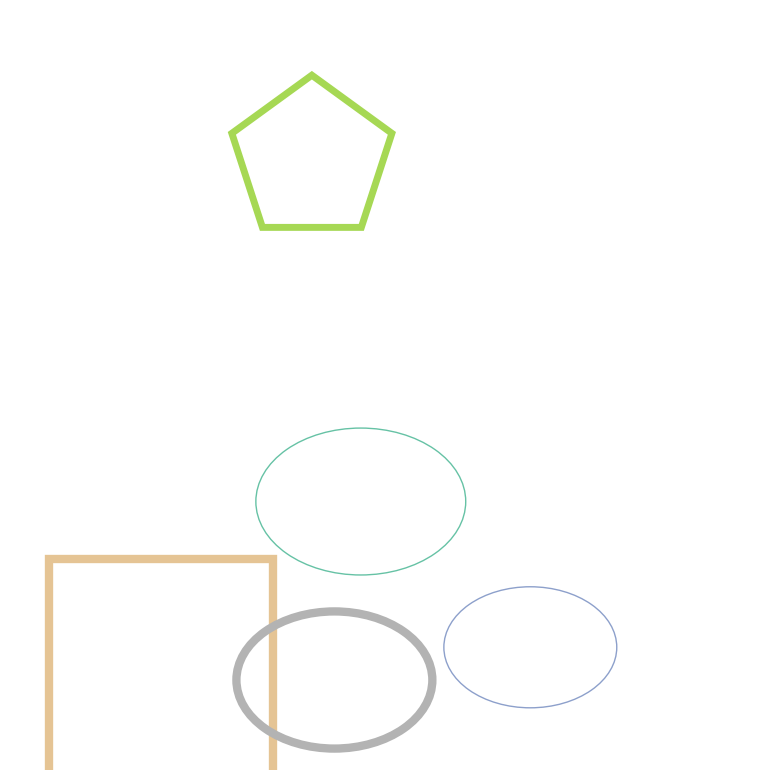[{"shape": "oval", "thickness": 0.5, "radius": 0.68, "center": [0.469, 0.349]}, {"shape": "oval", "thickness": 0.5, "radius": 0.56, "center": [0.689, 0.159]}, {"shape": "pentagon", "thickness": 2.5, "radius": 0.55, "center": [0.405, 0.793]}, {"shape": "square", "thickness": 3, "radius": 0.73, "center": [0.209, 0.129]}, {"shape": "oval", "thickness": 3, "radius": 0.64, "center": [0.434, 0.117]}]